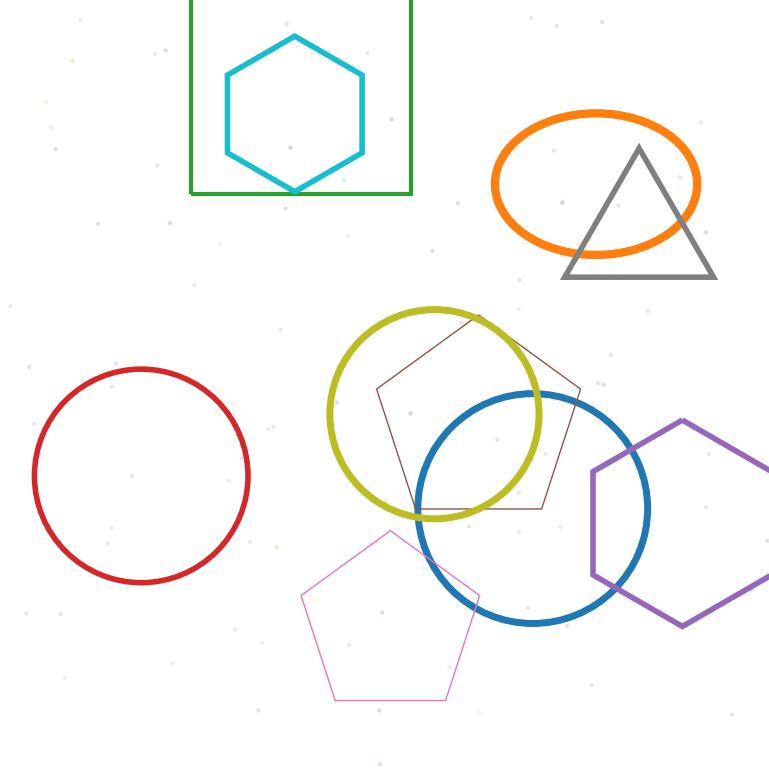[{"shape": "circle", "thickness": 2.5, "radius": 0.75, "center": [0.692, 0.34]}, {"shape": "oval", "thickness": 3, "radius": 0.66, "center": [0.774, 0.761]}, {"shape": "square", "thickness": 1.5, "radius": 0.72, "center": [0.391, 0.891]}, {"shape": "circle", "thickness": 2, "radius": 0.69, "center": [0.183, 0.382]}, {"shape": "hexagon", "thickness": 2, "radius": 0.67, "center": [0.886, 0.32]}, {"shape": "pentagon", "thickness": 0.5, "radius": 0.7, "center": [0.622, 0.452]}, {"shape": "pentagon", "thickness": 0.5, "radius": 0.61, "center": [0.507, 0.189]}, {"shape": "triangle", "thickness": 2, "radius": 0.56, "center": [0.83, 0.696]}, {"shape": "circle", "thickness": 2.5, "radius": 0.68, "center": [0.564, 0.462]}, {"shape": "hexagon", "thickness": 2, "radius": 0.5, "center": [0.383, 0.852]}]